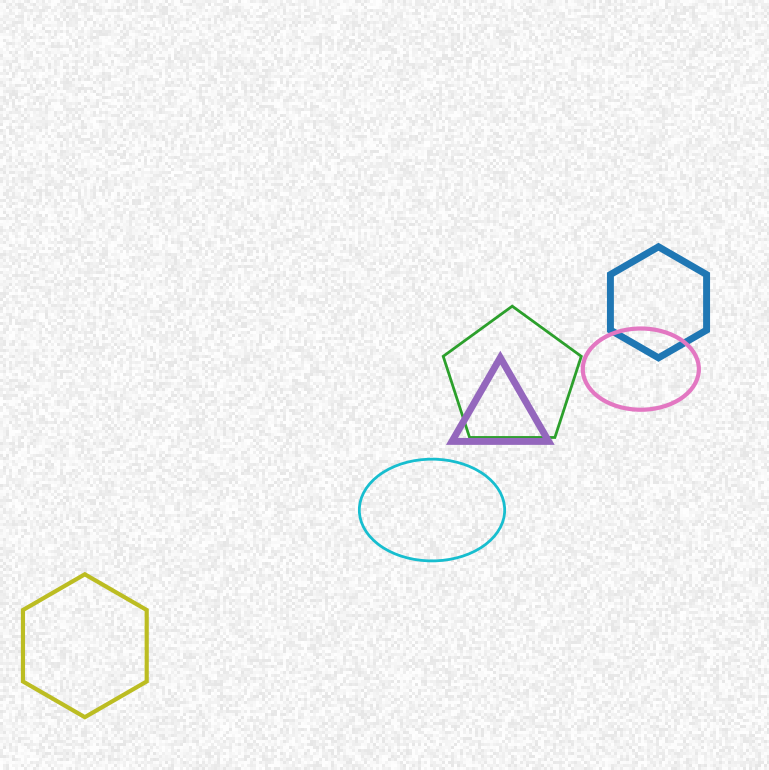[{"shape": "hexagon", "thickness": 2.5, "radius": 0.36, "center": [0.855, 0.607]}, {"shape": "pentagon", "thickness": 1, "radius": 0.47, "center": [0.665, 0.508]}, {"shape": "triangle", "thickness": 2.5, "radius": 0.36, "center": [0.65, 0.463]}, {"shape": "oval", "thickness": 1.5, "radius": 0.38, "center": [0.832, 0.521]}, {"shape": "hexagon", "thickness": 1.5, "radius": 0.46, "center": [0.11, 0.161]}, {"shape": "oval", "thickness": 1, "radius": 0.47, "center": [0.561, 0.338]}]